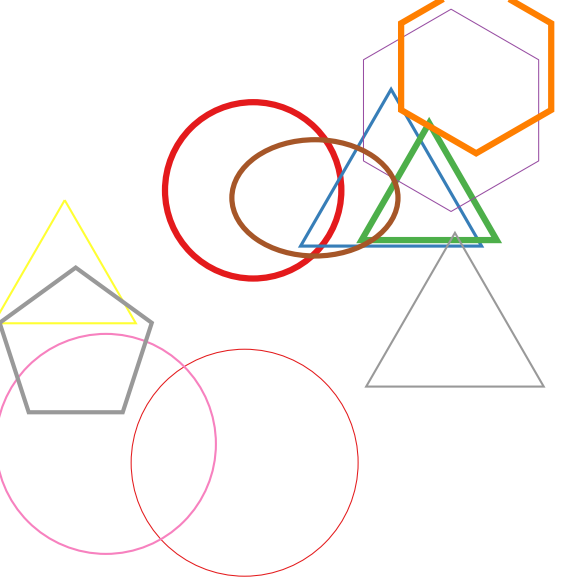[{"shape": "circle", "thickness": 0.5, "radius": 0.98, "center": [0.424, 0.198]}, {"shape": "circle", "thickness": 3, "radius": 0.76, "center": [0.438, 0.67]}, {"shape": "triangle", "thickness": 1.5, "radius": 0.9, "center": [0.677, 0.663]}, {"shape": "triangle", "thickness": 3, "radius": 0.68, "center": [0.743, 0.651]}, {"shape": "hexagon", "thickness": 0.5, "radius": 0.88, "center": [0.781, 0.808]}, {"shape": "hexagon", "thickness": 3, "radius": 0.75, "center": [0.825, 0.884]}, {"shape": "triangle", "thickness": 1, "radius": 0.71, "center": [0.112, 0.51]}, {"shape": "oval", "thickness": 2.5, "radius": 0.72, "center": [0.545, 0.657]}, {"shape": "circle", "thickness": 1, "radius": 0.95, "center": [0.183, 0.23]}, {"shape": "pentagon", "thickness": 2, "radius": 0.69, "center": [0.131, 0.397]}, {"shape": "triangle", "thickness": 1, "radius": 0.89, "center": [0.788, 0.418]}]